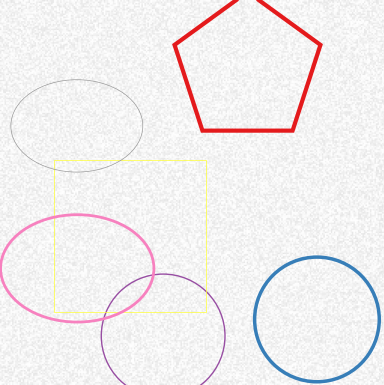[{"shape": "pentagon", "thickness": 3, "radius": 1.0, "center": [0.643, 0.822]}, {"shape": "circle", "thickness": 2.5, "radius": 0.81, "center": [0.823, 0.17]}, {"shape": "circle", "thickness": 1, "radius": 0.8, "center": [0.424, 0.127]}, {"shape": "square", "thickness": 0.5, "radius": 0.99, "center": [0.337, 0.388]}, {"shape": "oval", "thickness": 2, "radius": 1.0, "center": [0.201, 0.303]}, {"shape": "oval", "thickness": 0.5, "radius": 0.86, "center": [0.2, 0.673]}]